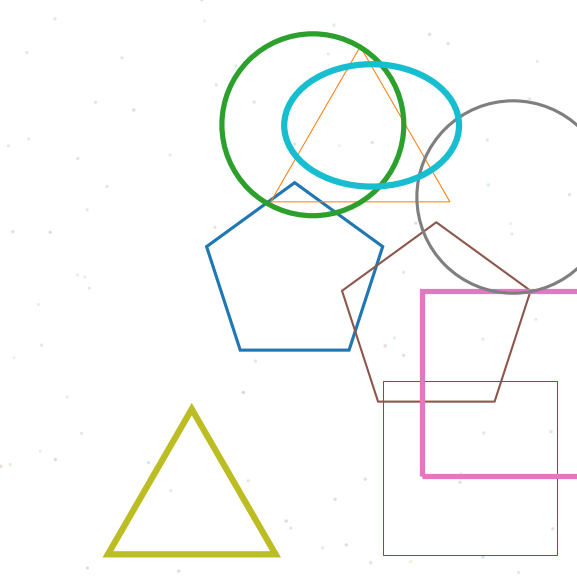[{"shape": "pentagon", "thickness": 1.5, "radius": 0.8, "center": [0.51, 0.523]}, {"shape": "triangle", "thickness": 0.5, "radius": 0.9, "center": [0.624, 0.739]}, {"shape": "circle", "thickness": 2.5, "radius": 0.79, "center": [0.542, 0.783]}, {"shape": "square", "thickness": 0.5, "radius": 0.75, "center": [0.814, 0.189]}, {"shape": "pentagon", "thickness": 1, "radius": 0.86, "center": [0.756, 0.443]}, {"shape": "square", "thickness": 2.5, "radius": 0.8, "center": [0.892, 0.335]}, {"shape": "circle", "thickness": 1.5, "radius": 0.83, "center": [0.888, 0.658]}, {"shape": "triangle", "thickness": 3, "radius": 0.84, "center": [0.332, 0.123]}, {"shape": "oval", "thickness": 3, "radius": 0.76, "center": [0.644, 0.782]}]